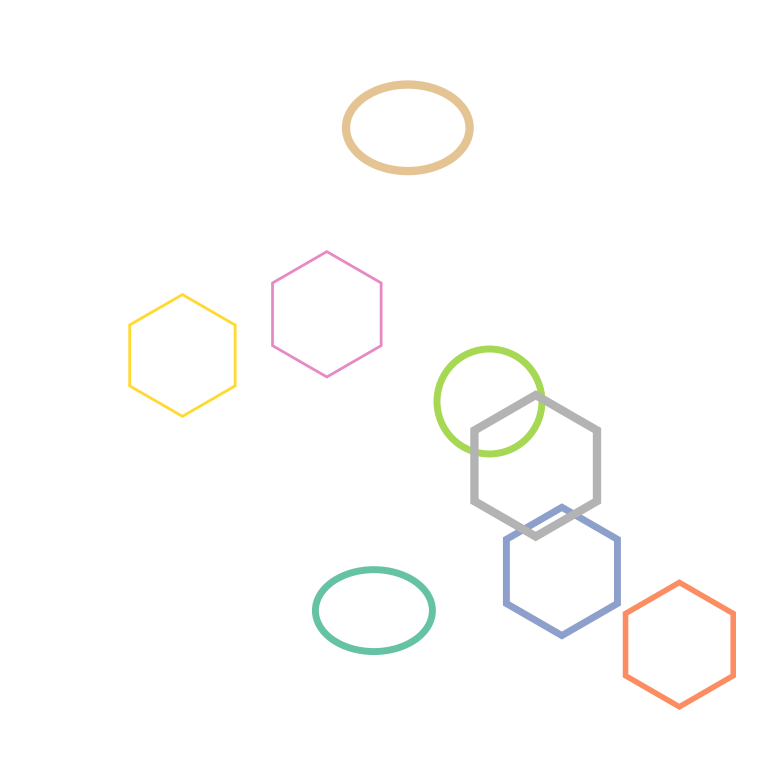[{"shape": "oval", "thickness": 2.5, "radius": 0.38, "center": [0.486, 0.207]}, {"shape": "hexagon", "thickness": 2, "radius": 0.4, "center": [0.882, 0.163]}, {"shape": "hexagon", "thickness": 2.5, "radius": 0.42, "center": [0.73, 0.258]}, {"shape": "hexagon", "thickness": 1, "radius": 0.41, "center": [0.424, 0.592]}, {"shape": "circle", "thickness": 2.5, "radius": 0.34, "center": [0.636, 0.479]}, {"shape": "hexagon", "thickness": 1, "radius": 0.4, "center": [0.237, 0.538]}, {"shape": "oval", "thickness": 3, "radius": 0.4, "center": [0.53, 0.834]}, {"shape": "hexagon", "thickness": 3, "radius": 0.46, "center": [0.696, 0.395]}]